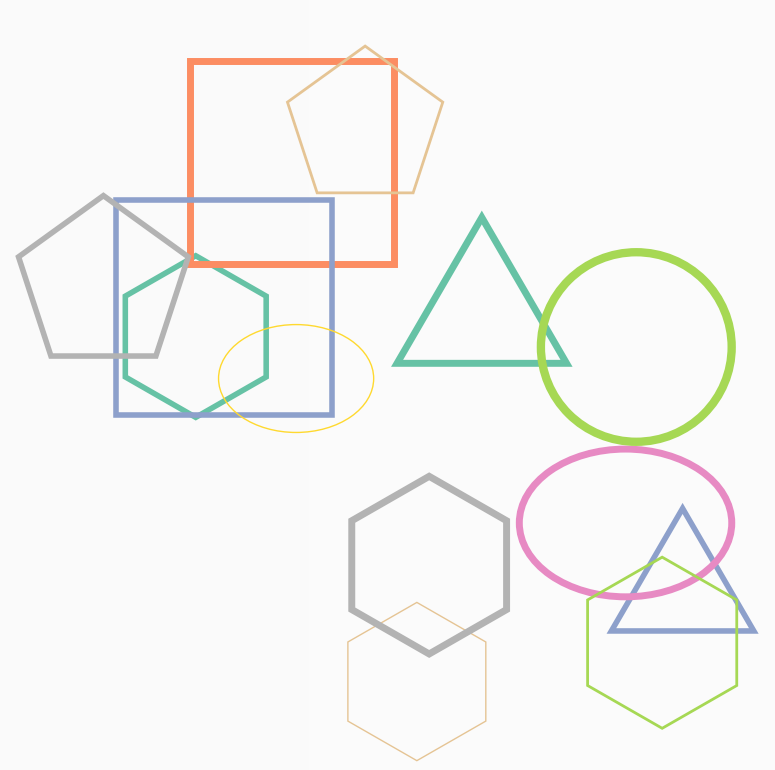[{"shape": "triangle", "thickness": 2.5, "radius": 0.63, "center": [0.622, 0.591]}, {"shape": "hexagon", "thickness": 2, "radius": 0.52, "center": [0.253, 0.563]}, {"shape": "square", "thickness": 2.5, "radius": 0.66, "center": [0.377, 0.789]}, {"shape": "square", "thickness": 2, "radius": 0.7, "center": [0.289, 0.6]}, {"shape": "triangle", "thickness": 2, "radius": 0.53, "center": [0.881, 0.234]}, {"shape": "oval", "thickness": 2.5, "radius": 0.69, "center": [0.807, 0.321]}, {"shape": "hexagon", "thickness": 1, "radius": 0.56, "center": [0.854, 0.165]}, {"shape": "circle", "thickness": 3, "radius": 0.62, "center": [0.821, 0.549]}, {"shape": "oval", "thickness": 0.5, "radius": 0.5, "center": [0.382, 0.508]}, {"shape": "hexagon", "thickness": 0.5, "radius": 0.51, "center": [0.538, 0.115]}, {"shape": "pentagon", "thickness": 1, "radius": 0.53, "center": [0.471, 0.835]}, {"shape": "pentagon", "thickness": 2, "radius": 0.58, "center": [0.133, 0.631]}, {"shape": "hexagon", "thickness": 2.5, "radius": 0.58, "center": [0.554, 0.266]}]